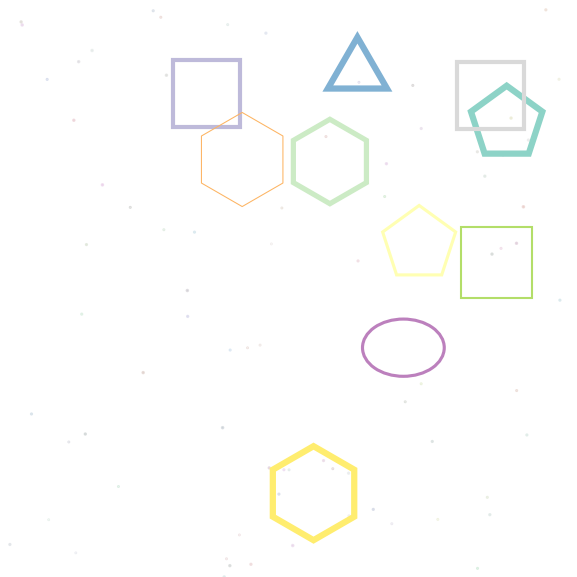[{"shape": "pentagon", "thickness": 3, "radius": 0.32, "center": [0.877, 0.786]}, {"shape": "pentagon", "thickness": 1.5, "radius": 0.33, "center": [0.726, 0.577]}, {"shape": "square", "thickness": 2, "radius": 0.29, "center": [0.358, 0.838]}, {"shape": "triangle", "thickness": 3, "radius": 0.3, "center": [0.619, 0.875]}, {"shape": "hexagon", "thickness": 0.5, "radius": 0.41, "center": [0.419, 0.723]}, {"shape": "square", "thickness": 1, "radius": 0.31, "center": [0.859, 0.545]}, {"shape": "square", "thickness": 2, "radius": 0.29, "center": [0.849, 0.833]}, {"shape": "oval", "thickness": 1.5, "radius": 0.35, "center": [0.698, 0.397]}, {"shape": "hexagon", "thickness": 2.5, "radius": 0.37, "center": [0.571, 0.719]}, {"shape": "hexagon", "thickness": 3, "radius": 0.41, "center": [0.543, 0.145]}]